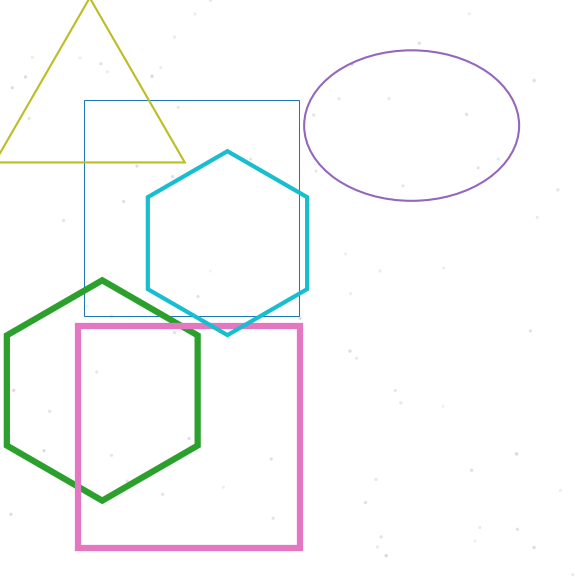[{"shape": "square", "thickness": 0.5, "radius": 0.93, "center": [0.332, 0.639]}, {"shape": "hexagon", "thickness": 3, "radius": 0.95, "center": [0.177, 0.323]}, {"shape": "oval", "thickness": 1, "radius": 0.93, "center": [0.713, 0.782]}, {"shape": "square", "thickness": 3, "radius": 0.96, "center": [0.327, 0.243]}, {"shape": "triangle", "thickness": 1, "radius": 0.95, "center": [0.155, 0.813]}, {"shape": "hexagon", "thickness": 2, "radius": 0.8, "center": [0.394, 0.578]}]